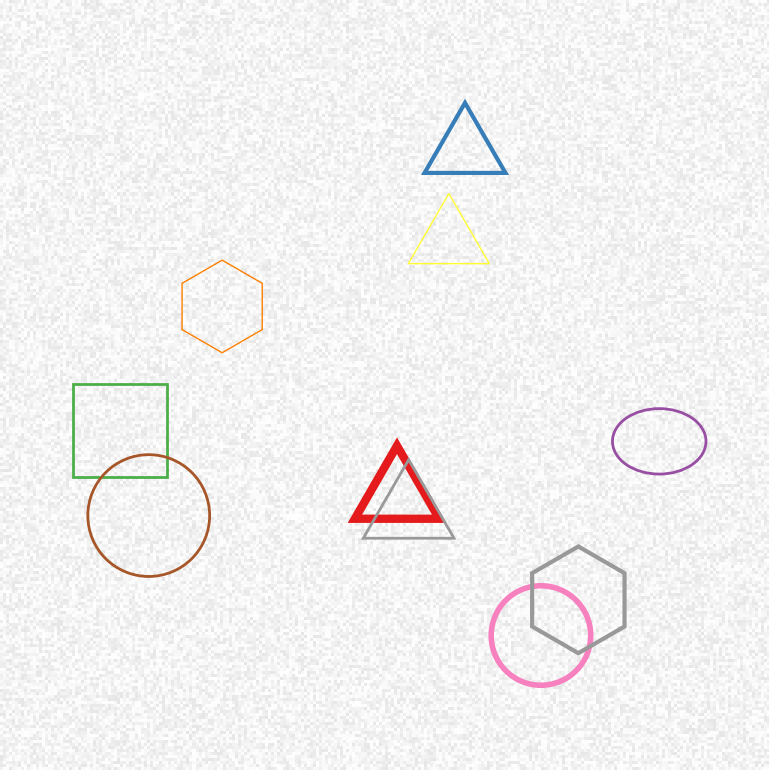[{"shape": "triangle", "thickness": 3, "radius": 0.32, "center": [0.516, 0.358]}, {"shape": "triangle", "thickness": 1.5, "radius": 0.3, "center": [0.604, 0.806]}, {"shape": "square", "thickness": 1, "radius": 0.3, "center": [0.156, 0.441]}, {"shape": "oval", "thickness": 1, "radius": 0.3, "center": [0.856, 0.427]}, {"shape": "hexagon", "thickness": 0.5, "radius": 0.3, "center": [0.289, 0.602]}, {"shape": "triangle", "thickness": 0.5, "radius": 0.3, "center": [0.583, 0.688]}, {"shape": "circle", "thickness": 1, "radius": 0.4, "center": [0.193, 0.33]}, {"shape": "circle", "thickness": 2, "radius": 0.32, "center": [0.703, 0.175]}, {"shape": "triangle", "thickness": 1, "radius": 0.34, "center": [0.531, 0.335]}, {"shape": "hexagon", "thickness": 1.5, "radius": 0.35, "center": [0.751, 0.221]}]